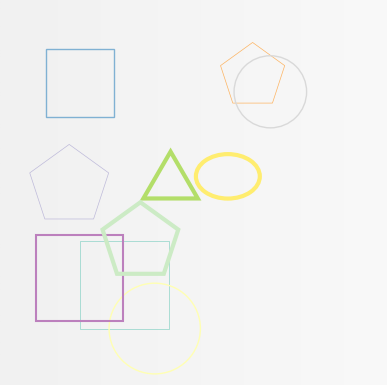[{"shape": "square", "thickness": 0.5, "radius": 0.57, "center": [0.321, 0.26]}, {"shape": "circle", "thickness": 1, "radius": 0.59, "center": [0.399, 0.147]}, {"shape": "pentagon", "thickness": 0.5, "radius": 0.54, "center": [0.179, 0.518]}, {"shape": "square", "thickness": 1, "radius": 0.44, "center": [0.207, 0.784]}, {"shape": "pentagon", "thickness": 0.5, "radius": 0.44, "center": [0.652, 0.803]}, {"shape": "triangle", "thickness": 3, "radius": 0.41, "center": [0.44, 0.525]}, {"shape": "circle", "thickness": 1, "radius": 0.47, "center": [0.698, 0.762]}, {"shape": "square", "thickness": 1.5, "radius": 0.56, "center": [0.206, 0.277]}, {"shape": "pentagon", "thickness": 3, "radius": 0.51, "center": [0.362, 0.372]}, {"shape": "oval", "thickness": 3, "radius": 0.41, "center": [0.588, 0.542]}]